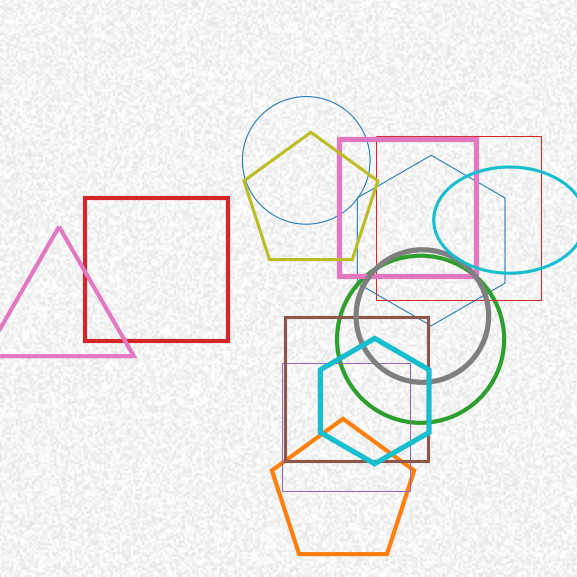[{"shape": "hexagon", "thickness": 0.5, "radius": 0.74, "center": [0.747, 0.583]}, {"shape": "circle", "thickness": 0.5, "radius": 0.55, "center": [0.53, 0.721]}, {"shape": "pentagon", "thickness": 2, "radius": 0.65, "center": [0.594, 0.144]}, {"shape": "circle", "thickness": 2, "radius": 0.72, "center": [0.728, 0.412]}, {"shape": "square", "thickness": 2, "radius": 0.62, "center": [0.271, 0.532]}, {"shape": "square", "thickness": 0.5, "radius": 0.71, "center": [0.793, 0.621]}, {"shape": "square", "thickness": 0.5, "radius": 0.55, "center": [0.6, 0.259]}, {"shape": "square", "thickness": 1.5, "radius": 0.62, "center": [0.617, 0.325]}, {"shape": "triangle", "thickness": 2, "radius": 0.75, "center": [0.102, 0.457]}, {"shape": "square", "thickness": 2.5, "radius": 0.59, "center": [0.705, 0.64]}, {"shape": "circle", "thickness": 2.5, "radius": 0.57, "center": [0.731, 0.452]}, {"shape": "pentagon", "thickness": 1.5, "radius": 0.61, "center": [0.538, 0.648]}, {"shape": "hexagon", "thickness": 2.5, "radius": 0.54, "center": [0.649, 0.305]}, {"shape": "oval", "thickness": 1.5, "radius": 0.66, "center": [0.882, 0.618]}]